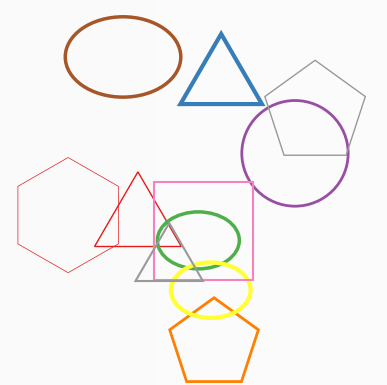[{"shape": "triangle", "thickness": 1, "radius": 0.65, "center": [0.356, 0.424]}, {"shape": "hexagon", "thickness": 0.5, "radius": 0.75, "center": [0.176, 0.441]}, {"shape": "triangle", "thickness": 3, "radius": 0.61, "center": [0.571, 0.79]}, {"shape": "oval", "thickness": 2.5, "radius": 0.53, "center": [0.512, 0.376]}, {"shape": "circle", "thickness": 2, "radius": 0.69, "center": [0.761, 0.602]}, {"shape": "pentagon", "thickness": 2, "radius": 0.6, "center": [0.552, 0.106]}, {"shape": "oval", "thickness": 3, "radius": 0.51, "center": [0.544, 0.246]}, {"shape": "oval", "thickness": 2.5, "radius": 0.75, "center": [0.317, 0.852]}, {"shape": "square", "thickness": 1.5, "radius": 0.64, "center": [0.525, 0.401]}, {"shape": "triangle", "thickness": 1.5, "radius": 0.5, "center": [0.437, 0.32]}, {"shape": "pentagon", "thickness": 1, "radius": 0.68, "center": [0.813, 0.707]}]